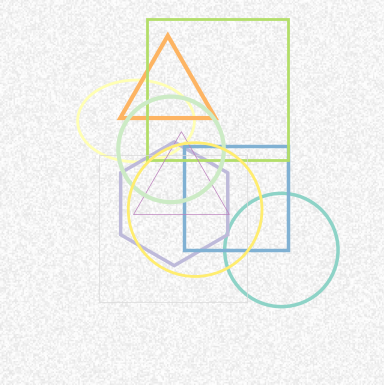[{"shape": "circle", "thickness": 2.5, "radius": 0.74, "center": [0.731, 0.351]}, {"shape": "oval", "thickness": 2, "radius": 0.76, "center": [0.353, 0.686]}, {"shape": "hexagon", "thickness": 2.5, "radius": 0.8, "center": [0.453, 0.471]}, {"shape": "square", "thickness": 2.5, "radius": 0.67, "center": [0.612, 0.486]}, {"shape": "triangle", "thickness": 3, "radius": 0.71, "center": [0.436, 0.765]}, {"shape": "square", "thickness": 2, "radius": 0.92, "center": [0.566, 0.767]}, {"shape": "square", "thickness": 0.5, "radius": 0.96, "center": [0.449, 0.407]}, {"shape": "triangle", "thickness": 0.5, "radius": 0.72, "center": [0.471, 0.514]}, {"shape": "circle", "thickness": 3, "radius": 0.69, "center": [0.444, 0.612]}, {"shape": "circle", "thickness": 2, "radius": 0.87, "center": [0.507, 0.456]}]